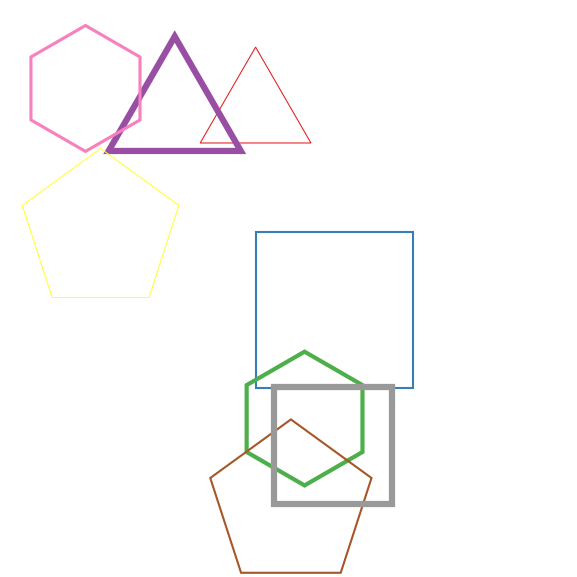[{"shape": "triangle", "thickness": 0.5, "radius": 0.55, "center": [0.443, 0.807]}, {"shape": "square", "thickness": 1, "radius": 0.68, "center": [0.579, 0.462]}, {"shape": "hexagon", "thickness": 2, "radius": 0.58, "center": [0.527, 0.274]}, {"shape": "triangle", "thickness": 3, "radius": 0.66, "center": [0.303, 0.804]}, {"shape": "pentagon", "thickness": 0.5, "radius": 0.71, "center": [0.174, 0.599]}, {"shape": "pentagon", "thickness": 1, "radius": 0.73, "center": [0.504, 0.126]}, {"shape": "hexagon", "thickness": 1.5, "radius": 0.55, "center": [0.148, 0.846]}, {"shape": "square", "thickness": 3, "radius": 0.51, "center": [0.577, 0.228]}]